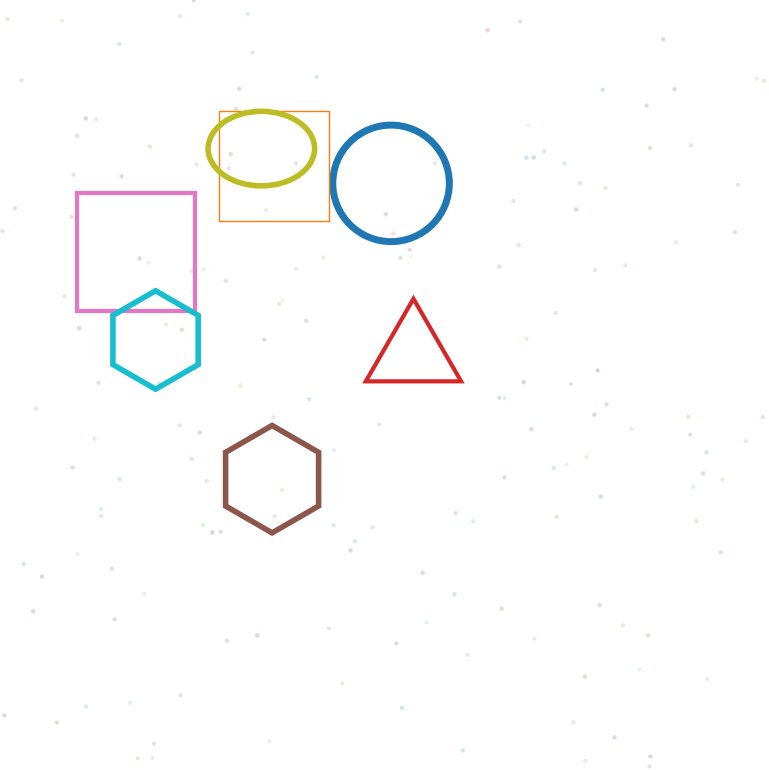[{"shape": "circle", "thickness": 2.5, "radius": 0.38, "center": [0.508, 0.762]}, {"shape": "square", "thickness": 0.5, "radius": 0.36, "center": [0.356, 0.784]}, {"shape": "triangle", "thickness": 1.5, "radius": 0.36, "center": [0.537, 0.54]}, {"shape": "hexagon", "thickness": 2, "radius": 0.35, "center": [0.353, 0.378]}, {"shape": "square", "thickness": 1.5, "radius": 0.38, "center": [0.177, 0.673]}, {"shape": "oval", "thickness": 2, "radius": 0.35, "center": [0.339, 0.807]}, {"shape": "hexagon", "thickness": 2, "radius": 0.32, "center": [0.202, 0.558]}]